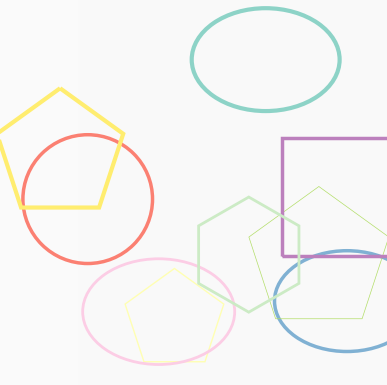[{"shape": "oval", "thickness": 3, "radius": 0.95, "center": [0.686, 0.845]}, {"shape": "pentagon", "thickness": 1, "radius": 0.67, "center": [0.45, 0.169]}, {"shape": "circle", "thickness": 2.5, "radius": 0.84, "center": [0.226, 0.483]}, {"shape": "oval", "thickness": 2.5, "radius": 0.93, "center": [0.895, 0.218]}, {"shape": "pentagon", "thickness": 0.5, "radius": 0.95, "center": [0.823, 0.326]}, {"shape": "oval", "thickness": 2, "radius": 0.98, "center": [0.41, 0.191]}, {"shape": "square", "thickness": 2.5, "radius": 0.76, "center": [0.882, 0.489]}, {"shape": "hexagon", "thickness": 2, "radius": 0.75, "center": [0.642, 0.339]}, {"shape": "pentagon", "thickness": 3, "radius": 0.86, "center": [0.155, 0.6]}]